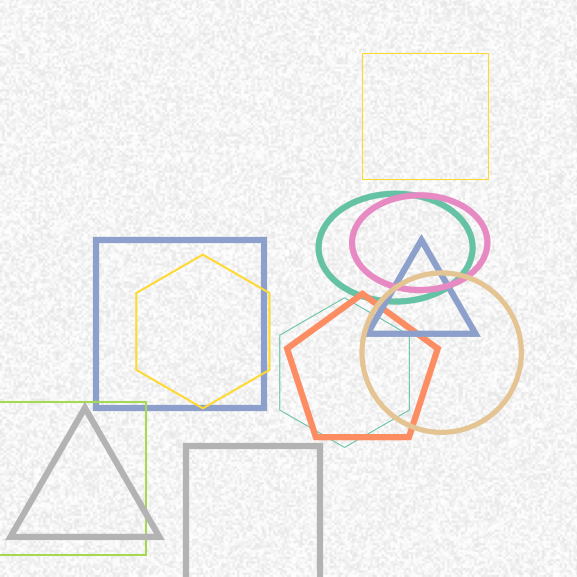[{"shape": "oval", "thickness": 3, "radius": 0.67, "center": [0.685, 0.57]}, {"shape": "hexagon", "thickness": 0.5, "radius": 0.65, "center": [0.597, 0.354]}, {"shape": "pentagon", "thickness": 3, "radius": 0.69, "center": [0.628, 0.353]}, {"shape": "triangle", "thickness": 3, "radius": 0.54, "center": [0.73, 0.475]}, {"shape": "square", "thickness": 3, "radius": 0.73, "center": [0.312, 0.438]}, {"shape": "oval", "thickness": 3, "radius": 0.59, "center": [0.727, 0.579]}, {"shape": "square", "thickness": 1, "radius": 0.66, "center": [0.12, 0.17]}, {"shape": "hexagon", "thickness": 1, "radius": 0.67, "center": [0.351, 0.425]}, {"shape": "square", "thickness": 0.5, "radius": 0.55, "center": [0.736, 0.799]}, {"shape": "circle", "thickness": 2.5, "radius": 0.69, "center": [0.765, 0.388]}, {"shape": "triangle", "thickness": 3, "radius": 0.74, "center": [0.147, 0.144]}, {"shape": "square", "thickness": 3, "radius": 0.58, "center": [0.439, 0.11]}]